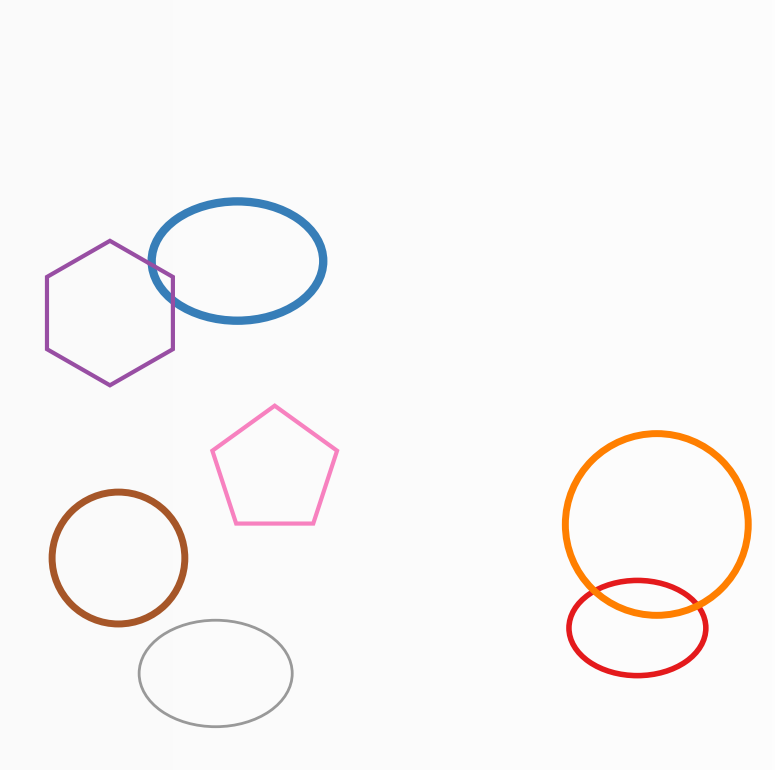[{"shape": "oval", "thickness": 2, "radius": 0.44, "center": [0.822, 0.184]}, {"shape": "oval", "thickness": 3, "radius": 0.55, "center": [0.306, 0.661]}, {"shape": "hexagon", "thickness": 1.5, "radius": 0.47, "center": [0.142, 0.593]}, {"shape": "circle", "thickness": 2.5, "radius": 0.59, "center": [0.847, 0.319]}, {"shape": "circle", "thickness": 2.5, "radius": 0.43, "center": [0.153, 0.275]}, {"shape": "pentagon", "thickness": 1.5, "radius": 0.42, "center": [0.354, 0.388]}, {"shape": "oval", "thickness": 1, "radius": 0.49, "center": [0.278, 0.125]}]